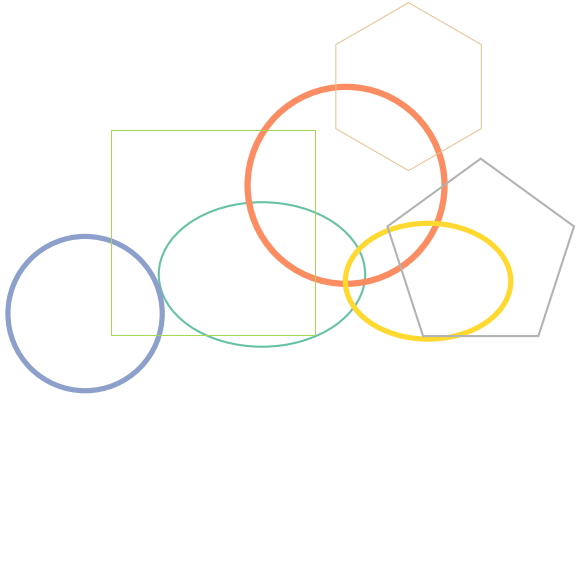[{"shape": "oval", "thickness": 1, "radius": 0.89, "center": [0.454, 0.524]}, {"shape": "circle", "thickness": 3, "radius": 0.85, "center": [0.599, 0.678]}, {"shape": "circle", "thickness": 2.5, "radius": 0.67, "center": [0.147, 0.456]}, {"shape": "square", "thickness": 0.5, "radius": 0.89, "center": [0.369, 0.597]}, {"shape": "oval", "thickness": 2.5, "radius": 0.72, "center": [0.741, 0.512]}, {"shape": "hexagon", "thickness": 0.5, "radius": 0.73, "center": [0.707, 0.849]}, {"shape": "pentagon", "thickness": 1, "radius": 0.85, "center": [0.832, 0.555]}]